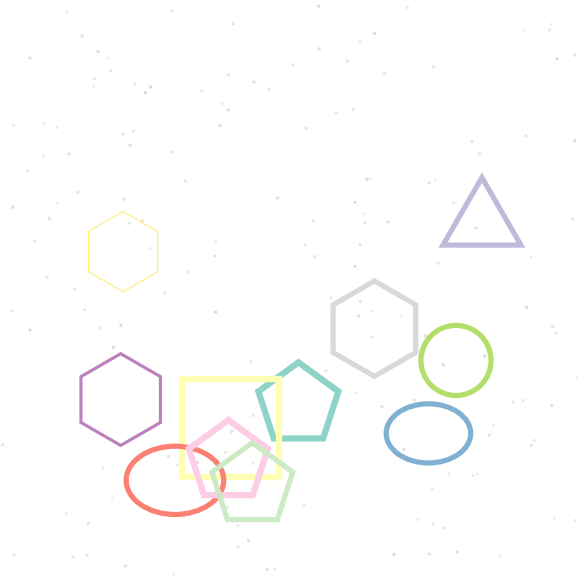[{"shape": "pentagon", "thickness": 3, "radius": 0.36, "center": [0.517, 0.299]}, {"shape": "square", "thickness": 3, "radius": 0.42, "center": [0.399, 0.259]}, {"shape": "triangle", "thickness": 2.5, "radius": 0.39, "center": [0.835, 0.614]}, {"shape": "oval", "thickness": 2.5, "radius": 0.42, "center": [0.303, 0.167]}, {"shape": "oval", "thickness": 2.5, "radius": 0.37, "center": [0.742, 0.249]}, {"shape": "circle", "thickness": 2.5, "radius": 0.3, "center": [0.79, 0.375]}, {"shape": "pentagon", "thickness": 3, "radius": 0.36, "center": [0.395, 0.2]}, {"shape": "hexagon", "thickness": 2.5, "radius": 0.41, "center": [0.648, 0.43]}, {"shape": "hexagon", "thickness": 1.5, "radius": 0.4, "center": [0.209, 0.307]}, {"shape": "pentagon", "thickness": 2.5, "radius": 0.37, "center": [0.437, 0.159]}, {"shape": "hexagon", "thickness": 0.5, "radius": 0.35, "center": [0.213, 0.563]}]